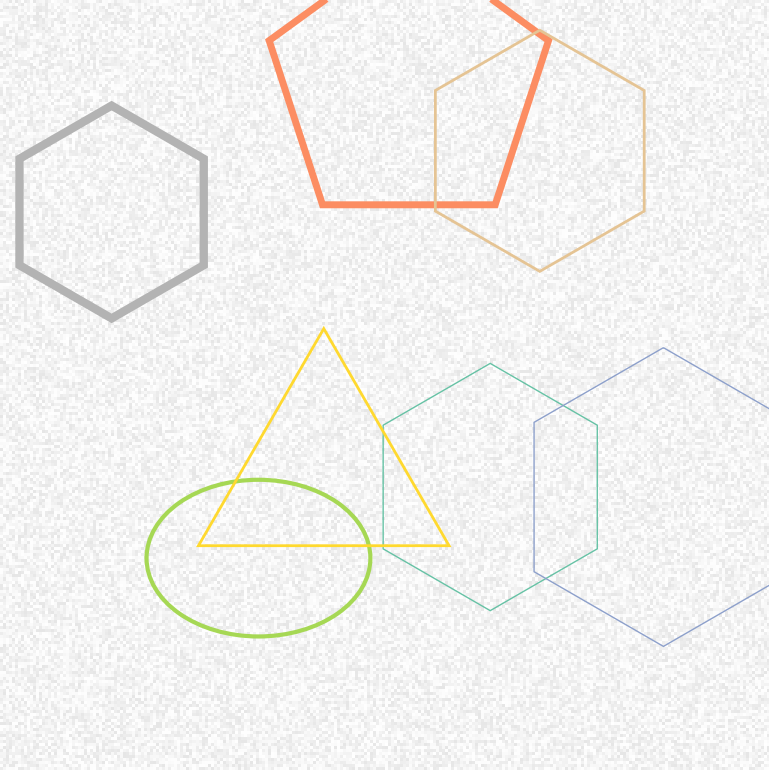[{"shape": "hexagon", "thickness": 0.5, "radius": 0.8, "center": [0.637, 0.368]}, {"shape": "pentagon", "thickness": 2.5, "radius": 0.95, "center": [0.531, 0.888]}, {"shape": "hexagon", "thickness": 0.5, "radius": 0.97, "center": [0.862, 0.355]}, {"shape": "oval", "thickness": 1.5, "radius": 0.73, "center": [0.336, 0.275]}, {"shape": "triangle", "thickness": 1, "radius": 0.94, "center": [0.42, 0.385]}, {"shape": "hexagon", "thickness": 1, "radius": 0.78, "center": [0.701, 0.804]}, {"shape": "hexagon", "thickness": 3, "radius": 0.69, "center": [0.145, 0.725]}]